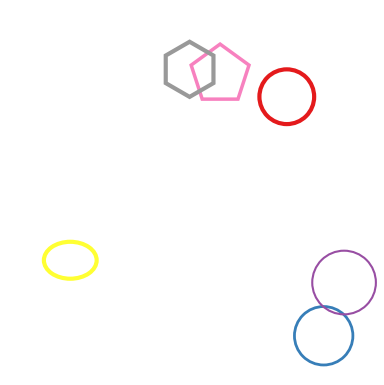[{"shape": "circle", "thickness": 3, "radius": 0.36, "center": [0.745, 0.749]}, {"shape": "circle", "thickness": 2, "radius": 0.38, "center": [0.841, 0.128]}, {"shape": "circle", "thickness": 1.5, "radius": 0.41, "center": [0.894, 0.266]}, {"shape": "oval", "thickness": 3, "radius": 0.34, "center": [0.183, 0.324]}, {"shape": "pentagon", "thickness": 2.5, "radius": 0.4, "center": [0.572, 0.806]}, {"shape": "hexagon", "thickness": 3, "radius": 0.36, "center": [0.492, 0.82]}]